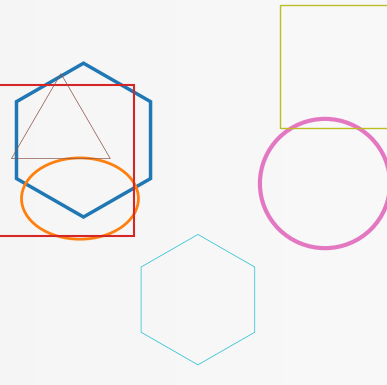[{"shape": "hexagon", "thickness": 2.5, "radius": 1.0, "center": [0.216, 0.636]}, {"shape": "oval", "thickness": 2, "radius": 0.75, "center": [0.206, 0.484]}, {"shape": "square", "thickness": 1.5, "radius": 0.98, "center": [0.151, 0.582]}, {"shape": "triangle", "thickness": 0.5, "radius": 0.74, "center": [0.157, 0.662]}, {"shape": "circle", "thickness": 3, "radius": 0.84, "center": [0.839, 0.523]}, {"shape": "square", "thickness": 1, "radius": 0.79, "center": [0.883, 0.828]}, {"shape": "hexagon", "thickness": 0.5, "radius": 0.85, "center": [0.511, 0.222]}]